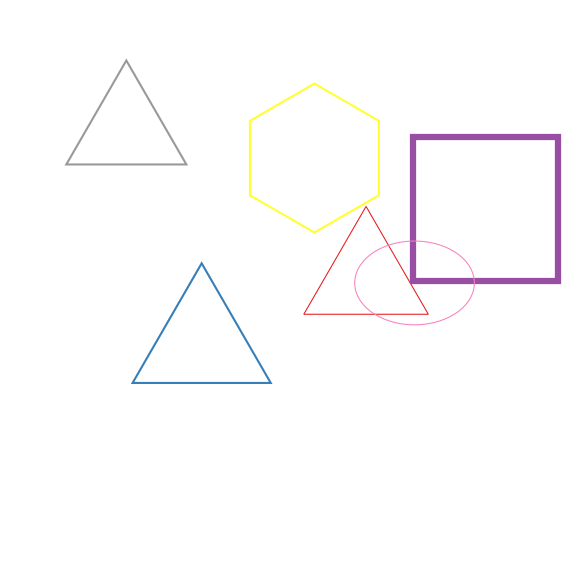[{"shape": "triangle", "thickness": 0.5, "radius": 0.62, "center": [0.634, 0.517]}, {"shape": "triangle", "thickness": 1, "radius": 0.69, "center": [0.349, 0.405]}, {"shape": "square", "thickness": 3, "radius": 0.62, "center": [0.841, 0.637]}, {"shape": "hexagon", "thickness": 1, "radius": 0.64, "center": [0.544, 0.725]}, {"shape": "oval", "thickness": 0.5, "radius": 0.52, "center": [0.718, 0.509]}, {"shape": "triangle", "thickness": 1, "radius": 0.6, "center": [0.219, 0.774]}]